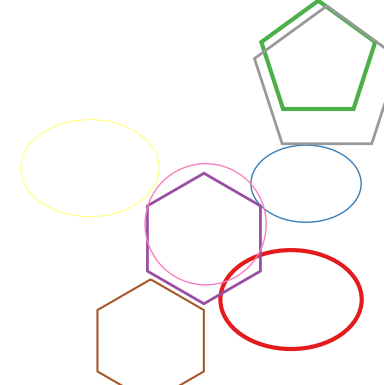[{"shape": "oval", "thickness": 3, "radius": 0.92, "center": [0.756, 0.222]}, {"shape": "oval", "thickness": 1, "radius": 0.72, "center": [0.795, 0.523]}, {"shape": "pentagon", "thickness": 3, "radius": 0.78, "center": [0.827, 0.843]}, {"shape": "hexagon", "thickness": 2, "radius": 0.85, "center": [0.53, 0.381]}, {"shape": "oval", "thickness": 0.5, "radius": 0.9, "center": [0.234, 0.563]}, {"shape": "hexagon", "thickness": 1.5, "radius": 0.8, "center": [0.391, 0.115]}, {"shape": "circle", "thickness": 1, "radius": 0.79, "center": [0.534, 0.417]}, {"shape": "pentagon", "thickness": 2, "radius": 0.99, "center": [0.849, 0.787]}]